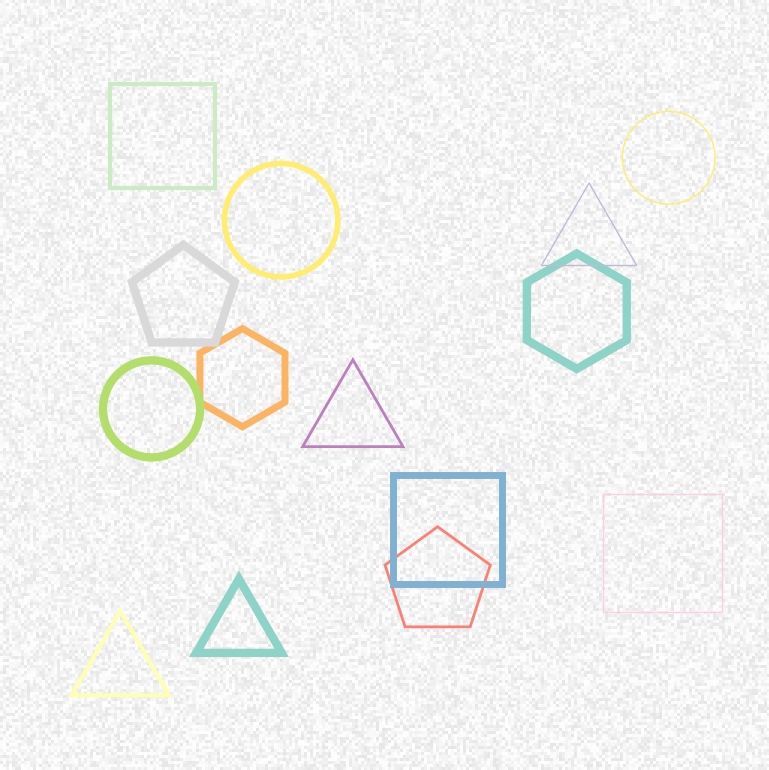[{"shape": "hexagon", "thickness": 3, "radius": 0.37, "center": [0.749, 0.596]}, {"shape": "triangle", "thickness": 3, "radius": 0.32, "center": [0.31, 0.184]}, {"shape": "triangle", "thickness": 1.5, "radius": 0.37, "center": [0.156, 0.134]}, {"shape": "triangle", "thickness": 0.5, "radius": 0.36, "center": [0.765, 0.691]}, {"shape": "pentagon", "thickness": 1, "radius": 0.36, "center": [0.568, 0.244]}, {"shape": "square", "thickness": 2.5, "radius": 0.35, "center": [0.581, 0.312]}, {"shape": "hexagon", "thickness": 2.5, "radius": 0.32, "center": [0.315, 0.51]}, {"shape": "circle", "thickness": 3, "radius": 0.32, "center": [0.197, 0.469]}, {"shape": "square", "thickness": 0.5, "radius": 0.38, "center": [0.86, 0.282]}, {"shape": "pentagon", "thickness": 3, "radius": 0.35, "center": [0.238, 0.612]}, {"shape": "triangle", "thickness": 1, "radius": 0.38, "center": [0.458, 0.458]}, {"shape": "square", "thickness": 1.5, "radius": 0.34, "center": [0.211, 0.823]}, {"shape": "circle", "thickness": 2, "radius": 0.37, "center": [0.365, 0.714]}, {"shape": "circle", "thickness": 0.5, "radius": 0.3, "center": [0.868, 0.795]}]